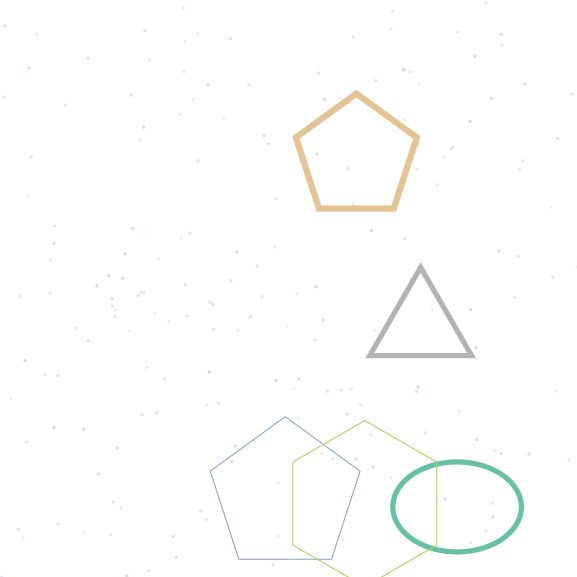[{"shape": "oval", "thickness": 2.5, "radius": 0.56, "center": [0.792, 0.121]}, {"shape": "pentagon", "thickness": 0.5, "radius": 0.68, "center": [0.494, 0.141]}, {"shape": "hexagon", "thickness": 0.5, "radius": 0.72, "center": [0.632, 0.127]}, {"shape": "pentagon", "thickness": 3, "radius": 0.55, "center": [0.617, 0.727]}, {"shape": "triangle", "thickness": 2.5, "radius": 0.51, "center": [0.728, 0.434]}]